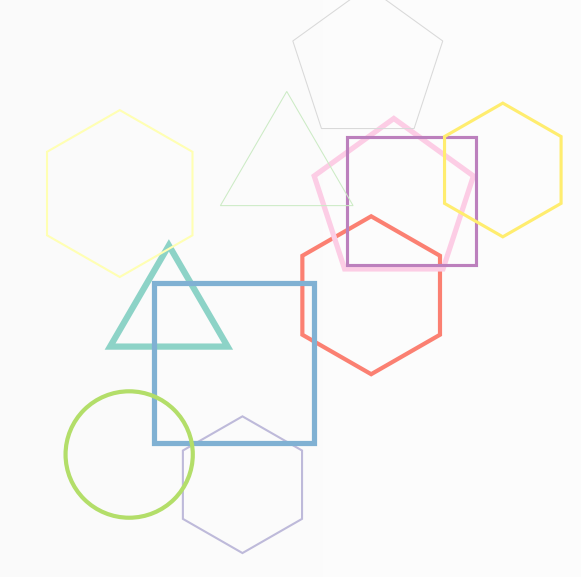[{"shape": "triangle", "thickness": 3, "radius": 0.58, "center": [0.291, 0.457]}, {"shape": "hexagon", "thickness": 1, "radius": 0.72, "center": [0.206, 0.664]}, {"shape": "hexagon", "thickness": 1, "radius": 0.59, "center": [0.417, 0.16]}, {"shape": "hexagon", "thickness": 2, "radius": 0.68, "center": [0.639, 0.488]}, {"shape": "square", "thickness": 2.5, "radius": 0.69, "center": [0.403, 0.371]}, {"shape": "circle", "thickness": 2, "radius": 0.55, "center": [0.222, 0.212]}, {"shape": "pentagon", "thickness": 2.5, "radius": 0.72, "center": [0.678, 0.65]}, {"shape": "pentagon", "thickness": 0.5, "radius": 0.68, "center": [0.633, 0.886]}, {"shape": "square", "thickness": 1.5, "radius": 0.55, "center": [0.709, 0.651]}, {"shape": "triangle", "thickness": 0.5, "radius": 0.66, "center": [0.493, 0.709]}, {"shape": "hexagon", "thickness": 1.5, "radius": 0.58, "center": [0.865, 0.705]}]